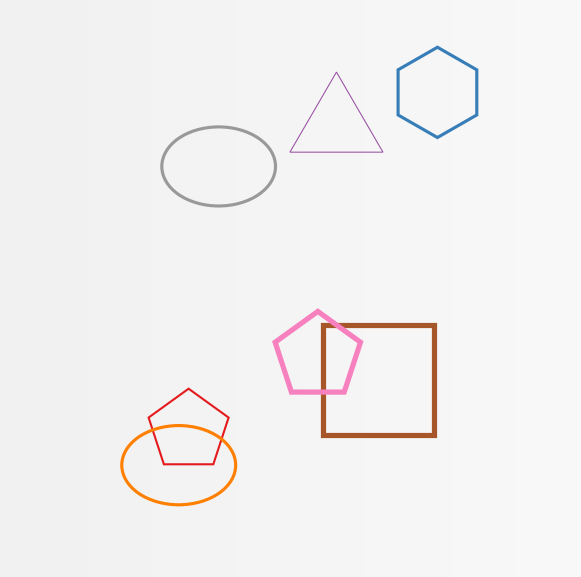[{"shape": "pentagon", "thickness": 1, "radius": 0.36, "center": [0.324, 0.254]}, {"shape": "hexagon", "thickness": 1.5, "radius": 0.39, "center": [0.753, 0.839]}, {"shape": "triangle", "thickness": 0.5, "radius": 0.46, "center": [0.579, 0.782]}, {"shape": "oval", "thickness": 1.5, "radius": 0.49, "center": [0.307, 0.194]}, {"shape": "square", "thickness": 2.5, "radius": 0.48, "center": [0.652, 0.342]}, {"shape": "pentagon", "thickness": 2.5, "radius": 0.39, "center": [0.547, 0.383]}, {"shape": "oval", "thickness": 1.5, "radius": 0.49, "center": [0.376, 0.711]}]